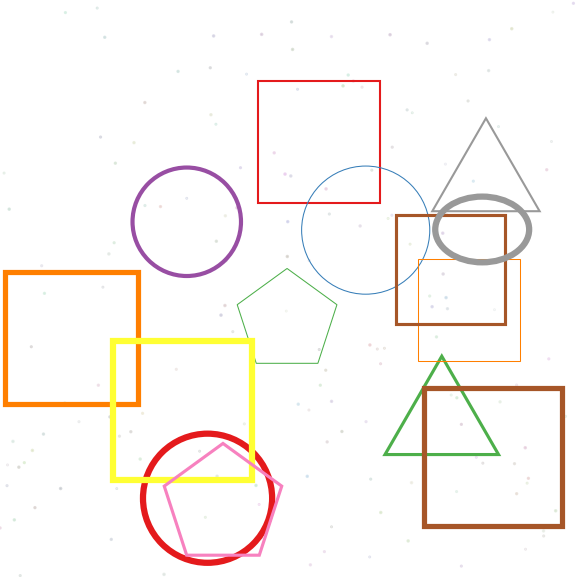[{"shape": "square", "thickness": 1, "radius": 0.53, "center": [0.553, 0.753]}, {"shape": "circle", "thickness": 3, "radius": 0.56, "center": [0.359, 0.136]}, {"shape": "circle", "thickness": 0.5, "radius": 0.55, "center": [0.633, 0.601]}, {"shape": "pentagon", "thickness": 0.5, "radius": 0.45, "center": [0.497, 0.443]}, {"shape": "triangle", "thickness": 1.5, "radius": 0.57, "center": [0.765, 0.269]}, {"shape": "circle", "thickness": 2, "radius": 0.47, "center": [0.323, 0.615]}, {"shape": "square", "thickness": 2.5, "radius": 0.57, "center": [0.124, 0.414]}, {"shape": "square", "thickness": 0.5, "radius": 0.44, "center": [0.812, 0.463]}, {"shape": "square", "thickness": 3, "radius": 0.6, "center": [0.316, 0.288]}, {"shape": "square", "thickness": 1.5, "radius": 0.47, "center": [0.78, 0.533]}, {"shape": "square", "thickness": 2.5, "radius": 0.6, "center": [0.854, 0.208]}, {"shape": "pentagon", "thickness": 1.5, "radius": 0.53, "center": [0.386, 0.124]}, {"shape": "oval", "thickness": 3, "radius": 0.41, "center": [0.835, 0.602]}, {"shape": "triangle", "thickness": 1, "radius": 0.54, "center": [0.841, 0.687]}]